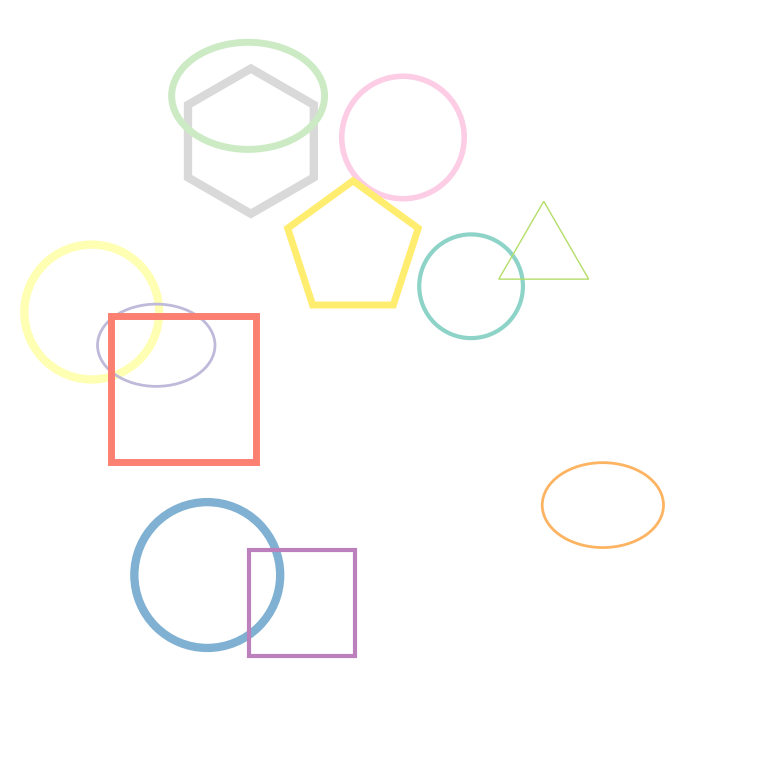[{"shape": "circle", "thickness": 1.5, "radius": 0.34, "center": [0.612, 0.628]}, {"shape": "circle", "thickness": 3, "radius": 0.44, "center": [0.119, 0.595]}, {"shape": "oval", "thickness": 1, "radius": 0.38, "center": [0.203, 0.552]}, {"shape": "square", "thickness": 2.5, "radius": 0.47, "center": [0.238, 0.495]}, {"shape": "circle", "thickness": 3, "radius": 0.47, "center": [0.269, 0.253]}, {"shape": "oval", "thickness": 1, "radius": 0.39, "center": [0.783, 0.344]}, {"shape": "triangle", "thickness": 0.5, "radius": 0.34, "center": [0.706, 0.671]}, {"shape": "circle", "thickness": 2, "radius": 0.4, "center": [0.523, 0.821]}, {"shape": "hexagon", "thickness": 3, "radius": 0.47, "center": [0.326, 0.817]}, {"shape": "square", "thickness": 1.5, "radius": 0.34, "center": [0.392, 0.217]}, {"shape": "oval", "thickness": 2.5, "radius": 0.5, "center": [0.322, 0.876]}, {"shape": "pentagon", "thickness": 2.5, "radius": 0.45, "center": [0.458, 0.676]}]